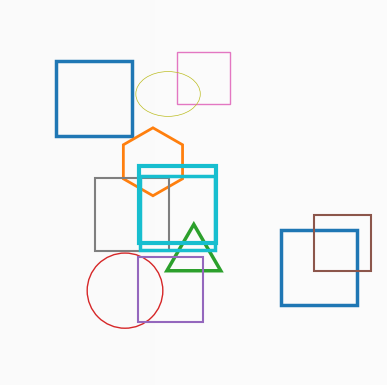[{"shape": "square", "thickness": 2.5, "radius": 0.49, "center": [0.823, 0.305]}, {"shape": "square", "thickness": 2.5, "radius": 0.49, "center": [0.243, 0.744]}, {"shape": "hexagon", "thickness": 2, "radius": 0.44, "center": [0.395, 0.58]}, {"shape": "triangle", "thickness": 2.5, "radius": 0.4, "center": [0.5, 0.337]}, {"shape": "circle", "thickness": 1, "radius": 0.49, "center": [0.323, 0.245]}, {"shape": "square", "thickness": 1.5, "radius": 0.42, "center": [0.44, 0.249]}, {"shape": "square", "thickness": 1.5, "radius": 0.36, "center": [0.884, 0.368]}, {"shape": "square", "thickness": 1, "radius": 0.34, "center": [0.525, 0.798]}, {"shape": "square", "thickness": 1.5, "radius": 0.47, "center": [0.341, 0.444]}, {"shape": "oval", "thickness": 0.5, "radius": 0.42, "center": [0.434, 0.756]}, {"shape": "square", "thickness": 3, "radius": 0.5, "center": [0.458, 0.469]}, {"shape": "square", "thickness": 2.5, "radius": 0.48, "center": [0.458, 0.447]}]